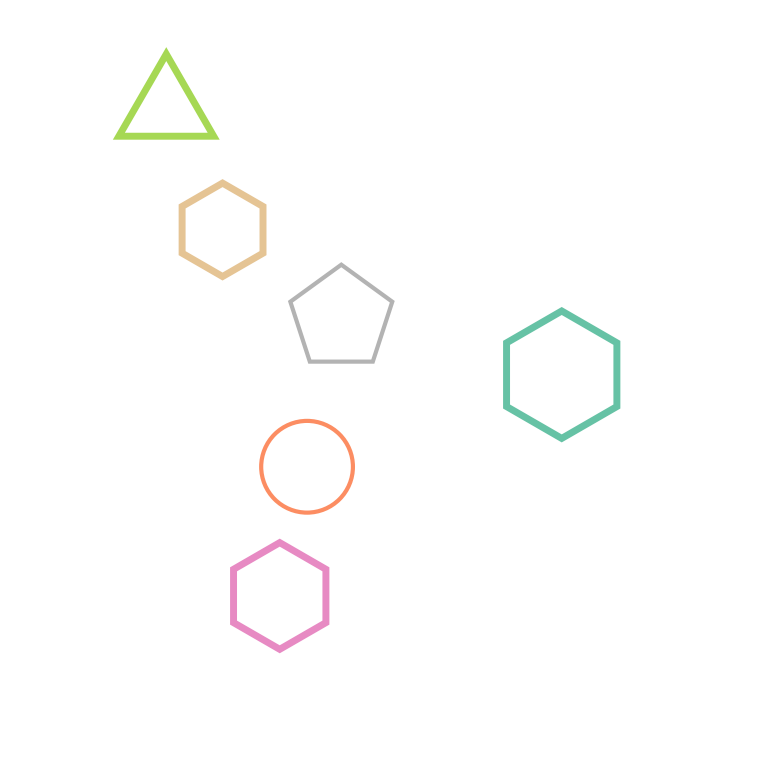[{"shape": "hexagon", "thickness": 2.5, "radius": 0.41, "center": [0.73, 0.513]}, {"shape": "circle", "thickness": 1.5, "radius": 0.3, "center": [0.399, 0.394]}, {"shape": "hexagon", "thickness": 2.5, "radius": 0.35, "center": [0.363, 0.226]}, {"shape": "triangle", "thickness": 2.5, "radius": 0.36, "center": [0.216, 0.859]}, {"shape": "hexagon", "thickness": 2.5, "radius": 0.3, "center": [0.289, 0.702]}, {"shape": "pentagon", "thickness": 1.5, "radius": 0.35, "center": [0.443, 0.587]}]